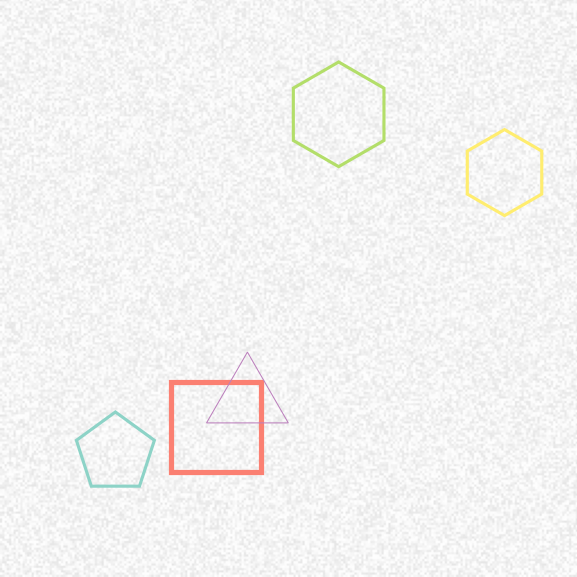[{"shape": "pentagon", "thickness": 1.5, "radius": 0.35, "center": [0.2, 0.215]}, {"shape": "square", "thickness": 2.5, "radius": 0.39, "center": [0.373, 0.259]}, {"shape": "hexagon", "thickness": 1.5, "radius": 0.45, "center": [0.586, 0.801]}, {"shape": "triangle", "thickness": 0.5, "radius": 0.41, "center": [0.428, 0.308]}, {"shape": "hexagon", "thickness": 1.5, "radius": 0.37, "center": [0.874, 0.7]}]